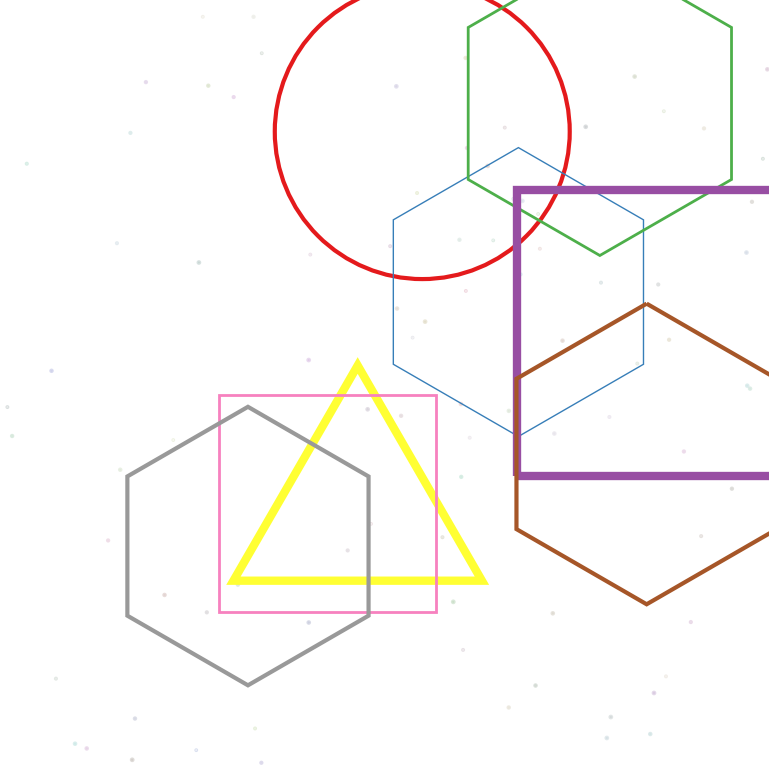[{"shape": "circle", "thickness": 1.5, "radius": 0.96, "center": [0.548, 0.829]}, {"shape": "hexagon", "thickness": 0.5, "radius": 0.94, "center": [0.673, 0.621]}, {"shape": "hexagon", "thickness": 1, "radius": 0.99, "center": [0.779, 0.866]}, {"shape": "square", "thickness": 3, "radius": 0.93, "center": [0.858, 0.568]}, {"shape": "triangle", "thickness": 3, "radius": 0.93, "center": [0.465, 0.339]}, {"shape": "hexagon", "thickness": 1.5, "radius": 0.98, "center": [0.84, 0.41]}, {"shape": "square", "thickness": 1, "radius": 0.7, "center": [0.425, 0.346]}, {"shape": "hexagon", "thickness": 1.5, "radius": 0.9, "center": [0.322, 0.291]}]